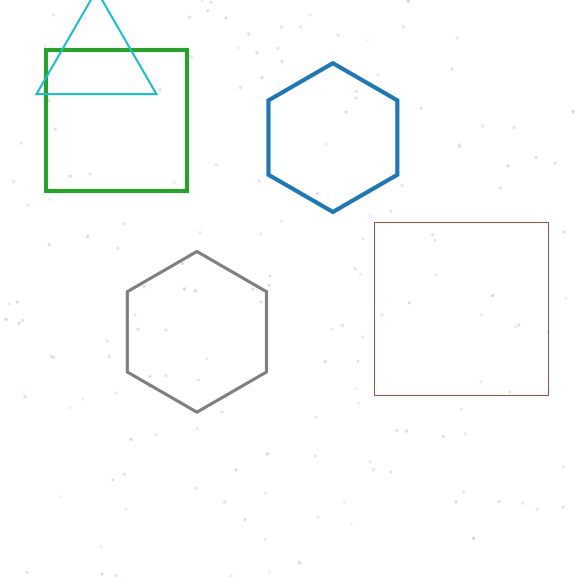[{"shape": "hexagon", "thickness": 2, "radius": 0.64, "center": [0.576, 0.761]}, {"shape": "square", "thickness": 2, "radius": 0.61, "center": [0.202, 0.79]}, {"shape": "square", "thickness": 0.5, "radius": 0.75, "center": [0.798, 0.464]}, {"shape": "hexagon", "thickness": 1.5, "radius": 0.7, "center": [0.341, 0.425]}, {"shape": "triangle", "thickness": 1, "radius": 0.6, "center": [0.167, 0.896]}]